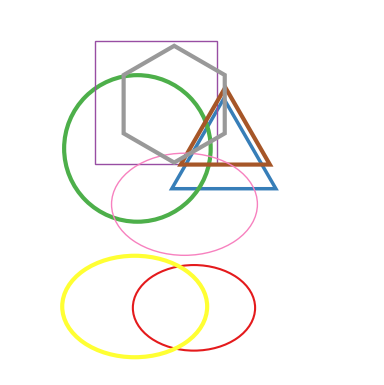[{"shape": "oval", "thickness": 1.5, "radius": 0.79, "center": [0.504, 0.2]}, {"shape": "triangle", "thickness": 2.5, "radius": 0.78, "center": [0.581, 0.588]}, {"shape": "circle", "thickness": 3, "radius": 0.95, "center": [0.357, 0.614]}, {"shape": "square", "thickness": 1, "radius": 0.8, "center": [0.405, 0.733]}, {"shape": "oval", "thickness": 3, "radius": 0.94, "center": [0.35, 0.204]}, {"shape": "triangle", "thickness": 3, "radius": 0.67, "center": [0.585, 0.639]}, {"shape": "oval", "thickness": 1, "radius": 0.95, "center": [0.479, 0.469]}, {"shape": "hexagon", "thickness": 3, "radius": 0.76, "center": [0.452, 0.729]}]